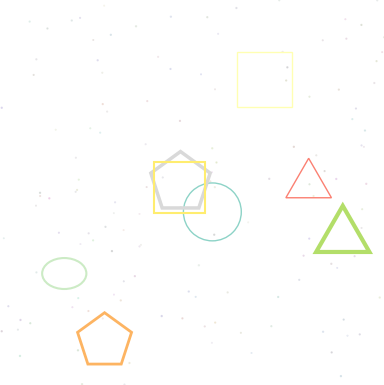[{"shape": "circle", "thickness": 1, "radius": 0.38, "center": [0.552, 0.45]}, {"shape": "square", "thickness": 1, "radius": 0.36, "center": [0.688, 0.794]}, {"shape": "triangle", "thickness": 1, "radius": 0.34, "center": [0.802, 0.521]}, {"shape": "pentagon", "thickness": 2, "radius": 0.37, "center": [0.272, 0.114]}, {"shape": "triangle", "thickness": 3, "radius": 0.4, "center": [0.89, 0.385]}, {"shape": "pentagon", "thickness": 2.5, "radius": 0.4, "center": [0.469, 0.525]}, {"shape": "oval", "thickness": 1.5, "radius": 0.29, "center": [0.167, 0.29]}, {"shape": "square", "thickness": 1.5, "radius": 0.33, "center": [0.466, 0.513]}]